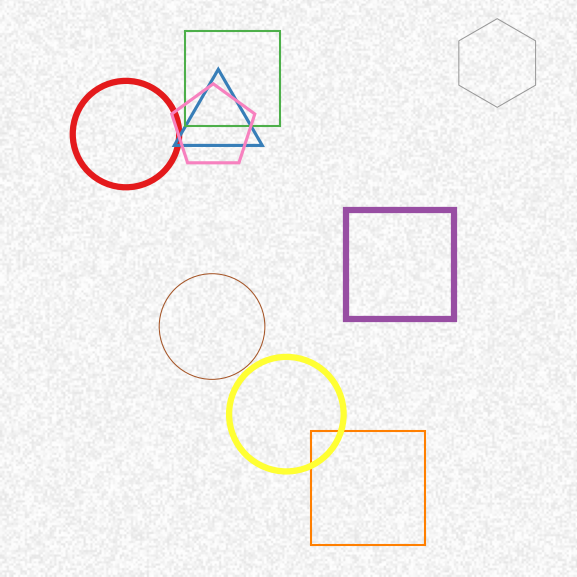[{"shape": "circle", "thickness": 3, "radius": 0.46, "center": [0.218, 0.767]}, {"shape": "triangle", "thickness": 1.5, "radius": 0.44, "center": [0.378, 0.791]}, {"shape": "square", "thickness": 1, "radius": 0.41, "center": [0.402, 0.863]}, {"shape": "square", "thickness": 3, "radius": 0.47, "center": [0.692, 0.541]}, {"shape": "square", "thickness": 1, "radius": 0.49, "center": [0.638, 0.155]}, {"shape": "circle", "thickness": 3, "radius": 0.5, "center": [0.496, 0.282]}, {"shape": "circle", "thickness": 0.5, "radius": 0.46, "center": [0.367, 0.434]}, {"shape": "pentagon", "thickness": 1.5, "radius": 0.38, "center": [0.369, 0.778]}, {"shape": "hexagon", "thickness": 0.5, "radius": 0.38, "center": [0.861, 0.89]}]